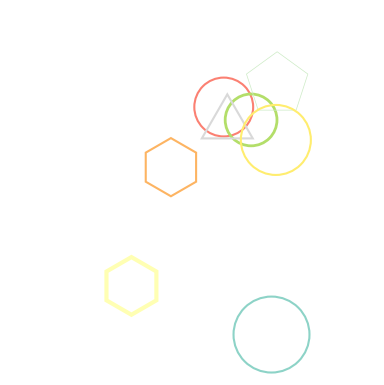[{"shape": "circle", "thickness": 1.5, "radius": 0.49, "center": [0.705, 0.131]}, {"shape": "hexagon", "thickness": 3, "radius": 0.37, "center": [0.341, 0.257]}, {"shape": "circle", "thickness": 1.5, "radius": 0.38, "center": [0.581, 0.722]}, {"shape": "hexagon", "thickness": 1.5, "radius": 0.38, "center": [0.444, 0.566]}, {"shape": "circle", "thickness": 2, "radius": 0.34, "center": [0.652, 0.689]}, {"shape": "triangle", "thickness": 1.5, "radius": 0.38, "center": [0.59, 0.679]}, {"shape": "pentagon", "thickness": 0.5, "radius": 0.42, "center": [0.72, 0.782]}, {"shape": "circle", "thickness": 1.5, "radius": 0.45, "center": [0.716, 0.637]}]